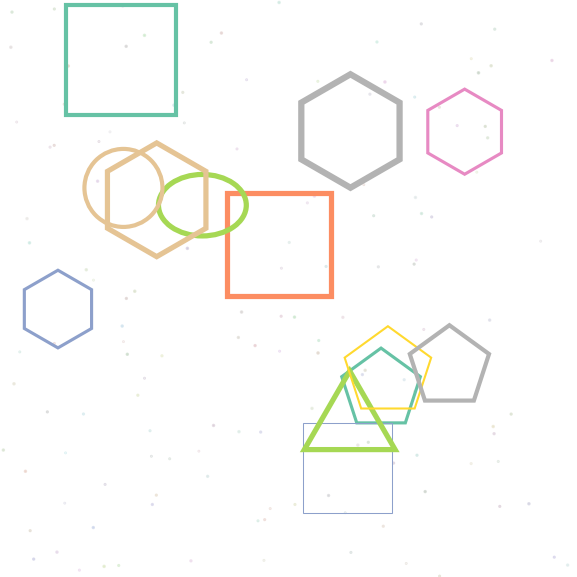[{"shape": "pentagon", "thickness": 1.5, "radius": 0.36, "center": [0.66, 0.325]}, {"shape": "square", "thickness": 2, "radius": 0.47, "center": [0.209, 0.895]}, {"shape": "square", "thickness": 2.5, "radius": 0.45, "center": [0.483, 0.575]}, {"shape": "hexagon", "thickness": 1.5, "radius": 0.34, "center": [0.1, 0.464]}, {"shape": "square", "thickness": 0.5, "radius": 0.39, "center": [0.602, 0.188]}, {"shape": "hexagon", "thickness": 1.5, "radius": 0.37, "center": [0.805, 0.771]}, {"shape": "oval", "thickness": 2.5, "radius": 0.38, "center": [0.35, 0.644]}, {"shape": "triangle", "thickness": 2.5, "radius": 0.45, "center": [0.606, 0.266]}, {"shape": "pentagon", "thickness": 1, "radius": 0.39, "center": [0.672, 0.355]}, {"shape": "circle", "thickness": 2, "radius": 0.34, "center": [0.214, 0.674]}, {"shape": "hexagon", "thickness": 2.5, "radius": 0.49, "center": [0.271, 0.653]}, {"shape": "hexagon", "thickness": 3, "radius": 0.49, "center": [0.607, 0.772]}, {"shape": "pentagon", "thickness": 2, "radius": 0.36, "center": [0.778, 0.364]}]